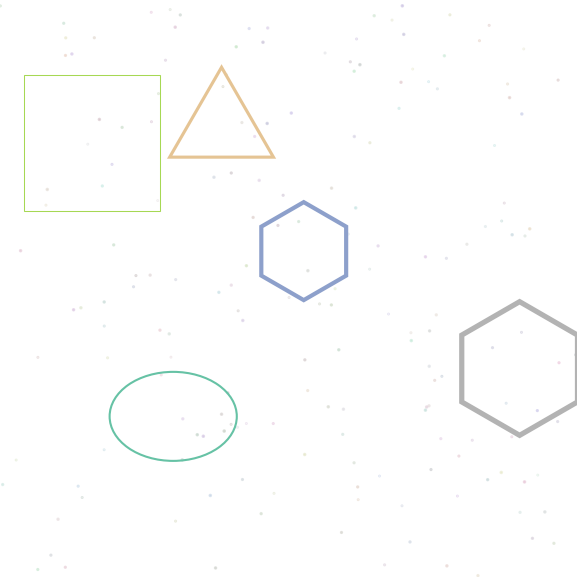[{"shape": "oval", "thickness": 1, "radius": 0.55, "center": [0.3, 0.278]}, {"shape": "hexagon", "thickness": 2, "radius": 0.42, "center": [0.526, 0.564]}, {"shape": "square", "thickness": 0.5, "radius": 0.59, "center": [0.16, 0.752]}, {"shape": "triangle", "thickness": 1.5, "radius": 0.52, "center": [0.384, 0.779]}, {"shape": "hexagon", "thickness": 2.5, "radius": 0.58, "center": [0.9, 0.361]}]